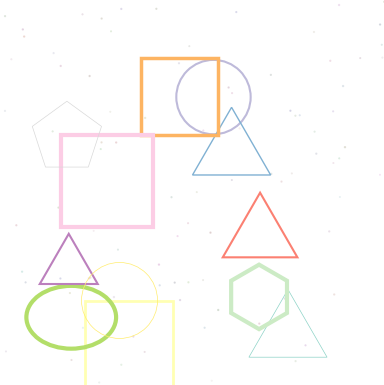[{"shape": "triangle", "thickness": 0.5, "radius": 0.59, "center": [0.748, 0.131]}, {"shape": "square", "thickness": 2, "radius": 0.57, "center": [0.335, 0.103]}, {"shape": "circle", "thickness": 1.5, "radius": 0.48, "center": [0.555, 0.748]}, {"shape": "triangle", "thickness": 1.5, "radius": 0.56, "center": [0.676, 0.388]}, {"shape": "triangle", "thickness": 1, "radius": 0.59, "center": [0.601, 0.604]}, {"shape": "square", "thickness": 2.5, "radius": 0.5, "center": [0.466, 0.749]}, {"shape": "oval", "thickness": 3, "radius": 0.58, "center": [0.185, 0.176]}, {"shape": "square", "thickness": 3, "radius": 0.6, "center": [0.278, 0.529]}, {"shape": "pentagon", "thickness": 0.5, "radius": 0.47, "center": [0.174, 0.643]}, {"shape": "triangle", "thickness": 1.5, "radius": 0.43, "center": [0.179, 0.306]}, {"shape": "hexagon", "thickness": 3, "radius": 0.42, "center": [0.673, 0.229]}, {"shape": "circle", "thickness": 0.5, "radius": 0.49, "center": [0.31, 0.22]}]